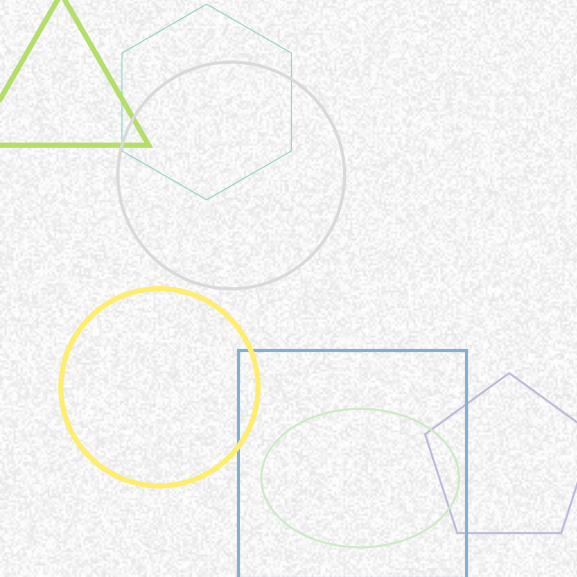[{"shape": "hexagon", "thickness": 0.5, "radius": 0.85, "center": [0.358, 0.823]}, {"shape": "pentagon", "thickness": 1, "radius": 0.77, "center": [0.882, 0.2]}, {"shape": "square", "thickness": 1.5, "radius": 0.99, "center": [0.61, 0.196]}, {"shape": "triangle", "thickness": 2.5, "radius": 0.88, "center": [0.106, 0.835]}, {"shape": "circle", "thickness": 1.5, "radius": 0.98, "center": [0.4, 0.695]}, {"shape": "oval", "thickness": 1, "radius": 0.86, "center": [0.624, 0.171]}, {"shape": "circle", "thickness": 2.5, "radius": 0.85, "center": [0.276, 0.329]}]